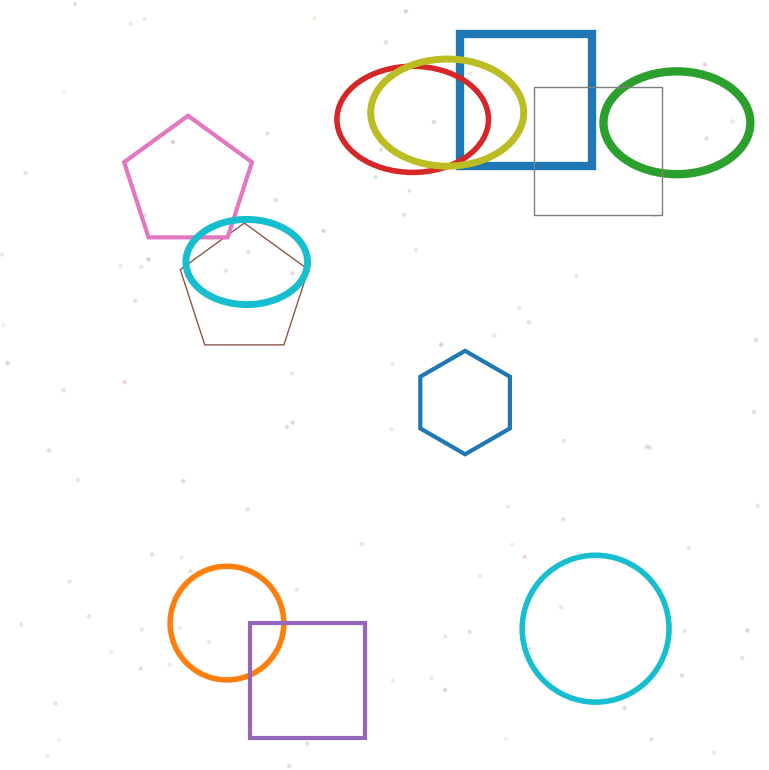[{"shape": "square", "thickness": 3, "radius": 0.43, "center": [0.684, 0.87]}, {"shape": "hexagon", "thickness": 1.5, "radius": 0.34, "center": [0.604, 0.477]}, {"shape": "circle", "thickness": 2, "radius": 0.37, "center": [0.295, 0.191]}, {"shape": "oval", "thickness": 3, "radius": 0.48, "center": [0.879, 0.841]}, {"shape": "oval", "thickness": 2, "radius": 0.49, "center": [0.536, 0.845]}, {"shape": "square", "thickness": 1.5, "radius": 0.37, "center": [0.399, 0.116]}, {"shape": "pentagon", "thickness": 0.5, "radius": 0.44, "center": [0.317, 0.623]}, {"shape": "pentagon", "thickness": 1.5, "radius": 0.44, "center": [0.244, 0.762]}, {"shape": "square", "thickness": 0.5, "radius": 0.41, "center": [0.776, 0.804]}, {"shape": "oval", "thickness": 2.5, "radius": 0.5, "center": [0.581, 0.854]}, {"shape": "circle", "thickness": 2, "radius": 0.48, "center": [0.774, 0.184]}, {"shape": "oval", "thickness": 2.5, "radius": 0.39, "center": [0.32, 0.66]}]